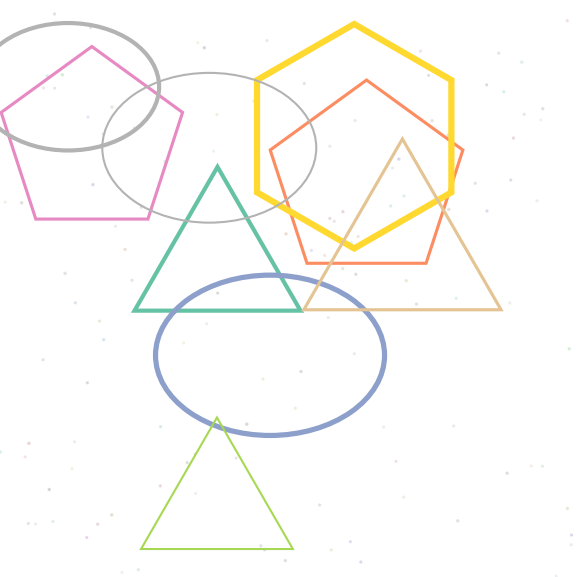[{"shape": "triangle", "thickness": 2, "radius": 0.83, "center": [0.377, 0.544]}, {"shape": "pentagon", "thickness": 1.5, "radius": 0.88, "center": [0.635, 0.685]}, {"shape": "oval", "thickness": 2.5, "radius": 0.99, "center": [0.468, 0.384]}, {"shape": "pentagon", "thickness": 1.5, "radius": 0.83, "center": [0.159, 0.753]}, {"shape": "triangle", "thickness": 1, "radius": 0.76, "center": [0.376, 0.124]}, {"shape": "hexagon", "thickness": 3, "radius": 0.97, "center": [0.613, 0.763]}, {"shape": "triangle", "thickness": 1.5, "radius": 0.99, "center": [0.697, 0.561]}, {"shape": "oval", "thickness": 2, "radius": 0.79, "center": [0.118, 0.849]}, {"shape": "oval", "thickness": 1, "radius": 0.93, "center": [0.362, 0.743]}]